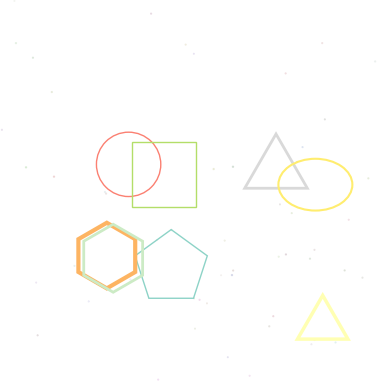[{"shape": "pentagon", "thickness": 1, "radius": 0.49, "center": [0.445, 0.305]}, {"shape": "triangle", "thickness": 2.5, "radius": 0.38, "center": [0.838, 0.157]}, {"shape": "circle", "thickness": 1, "radius": 0.42, "center": [0.334, 0.573]}, {"shape": "hexagon", "thickness": 3, "radius": 0.43, "center": [0.277, 0.336]}, {"shape": "square", "thickness": 1, "radius": 0.42, "center": [0.426, 0.547]}, {"shape": "triangle", "thickness": 2, "radius": 0.47, "center": [0.717, 0.558]}, {"shape": "hexagon", "thickness": 2, "radius": 0.44, "center": [0.294, 0.329]}, {"shape": "oval", "thickness": 1.5, "radius": 0.48, "center": [0.819, 0.52]}]